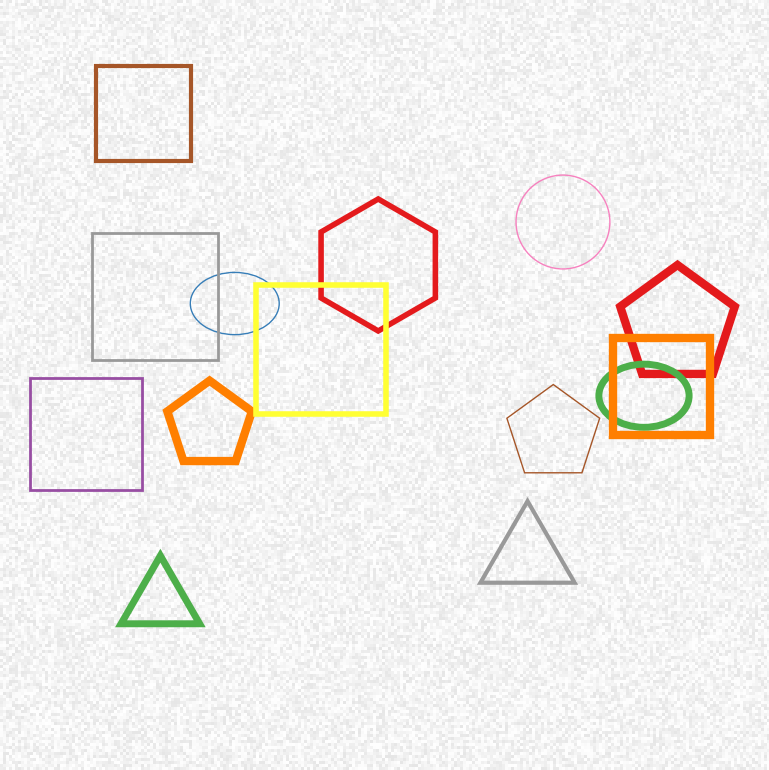[{"shape": "pentagon", "thickness": 3, "radius": 0.39, "center": [0.88, 0.578]}, {"shape": "hexagon", "thickness": 2, "radius": 0.43, "center": [0.491, 0.656]}, {"shape": "oval", "thickness": 0.5, "radius": 0.29, "center": [0.305, 0.606]}, {"shape": "triangle", "thickness": 2.5, "radius": 0.29, "center": [0.208, 0.219]}, {"shape": "oval", "thickness": 2.5, "radius": 0.29, "center": [0.836, 0.486]}, {"shape": "square", "thickness": 1, "radius": 0.36, "center": [0.111, 0.437]}, {"shape": "square", "thickness": 3, "radius": 0.31, "center": [0.859, 0.498]}, {"shape": "pentagon", "thickness": 3, "radius": 0.29, "center": [0.272, 0.448]}, {"shape": "square", "thickness": 2, "radius": 0.42, "center": [0.417, 0.546]}, {"shape": "square", "thickness": 1.5, "radius": 0.31, "center": [0.187, 0.852]}, {"shape": "pentagon", "thickness": 0.5, "radius": 0.32, "center": [0.719, 0.437]}, {"shape": "circle", "thickness": 0.5, "radius": 0.3, "center": [0.731, 0.712]}, {"shape": "triangle", "thickness": 1.5, "radius": 0.35, "center": [0.685, 0.279]}, {"shape": "square", "thickness": 1, "radius": 0.41, "center": [0.202, 0.615]}]